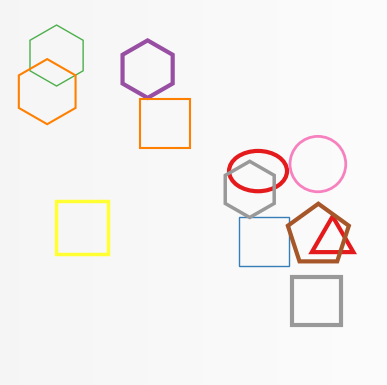[{"shape": "triangle", "thickness": 3, "radius": 0.31, "center": [0.858, 0.376]}, {"shape": "oval", "thickness": 3, "radius": 0.37, "center": [0.666, 0.556]}, {"shape": "square", "thickness": 1, "radius": 0.32, "center": [0.681, 0.373]}, {"shape": "hexagon", "thickness": 1, "radius": 0.4, "center": [0.146, 0.856]}, {"shape": "hexagon", "thickness": 3, "radius": 0.37, "center": [0.381, 0.82]}, {"shape": "hexagon", "thickness": 1.5, "radius": 0.42, "center": [0.122, 0.762]}, {"shape": "square", "thickness": 1.5, "radius": 0.32, "center": [0.425, 0.679]}, {"shape": "square", "thickness": 2.5, "radius": 0.34, "center": [0.212, 0.408]}, {"shape": "pentagon", "thickness": 3, "radius": 0.41, "center": [0.822, 0.388]}, {"shape": "circle", "thickness": 2, "radius": 0.36, "center": [0.82, 0.574]}, {"shape": "square", "thickness": 3, "radius": 0.31, "center": [0.816, 0.218]}, {"shape": "hexagon", "thickness": 2.5, "radius": 0.36, "center": [0.644, 0.508]}]